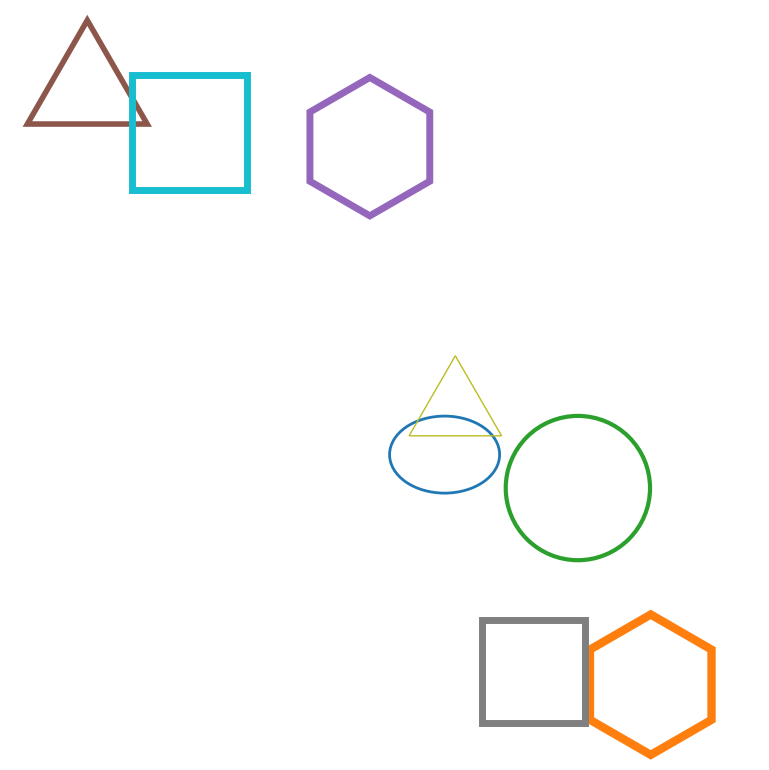[{"shape": "oval", "thickness": 1, "radius": 0.36, "center": [0.577, 0.41]}, {"shape": "hexagon", "thickness": 3, "radius": 0.46, "center": [0.845, 0.111]}, {"shape": "circle", "thickness": 1.5, "radius": 0.47, "center": [0.75, 0.366]}, {"shape": "hexagon", "thickness": 2.5, "radius": 0.45, "center": [0.48, 0.81]}, {"shape": "triangle", "thickness": 2, "radius": 0.45, "center": [0.113, 0.884]}, {"shape": "square", "thickness": 2.5, "radius": 0.33, "center": [0.692, 0.128]}, {"shape": "triangle", "thickness": 0.5, "radius": 0.35, "center": [0.591, 0.469]}, {"shape": "square", "thickness": 2.5, "radius": 0.37, "center": [0.246, 0.828]}]